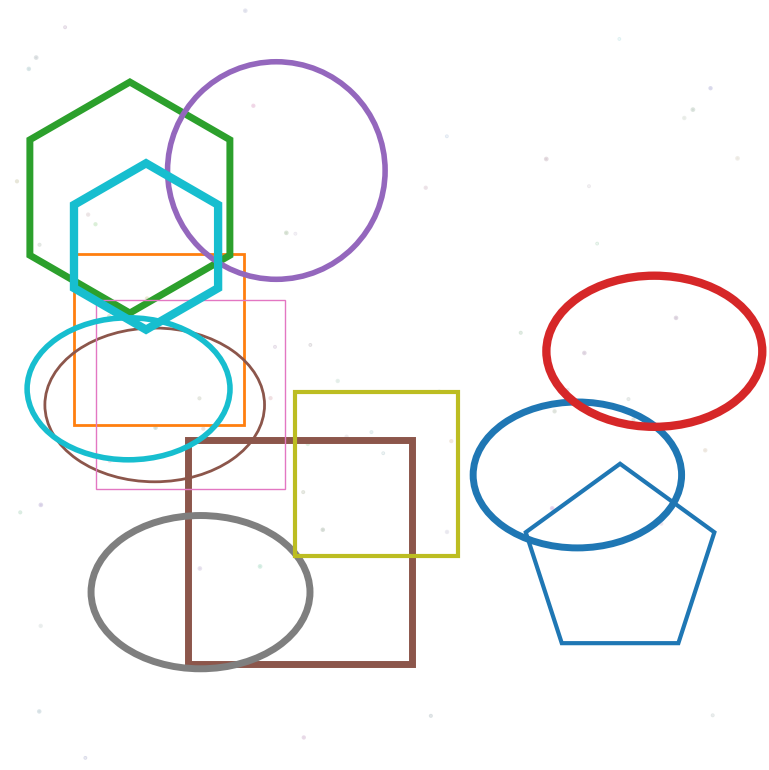[{"shape": "pentagon", "thickness": 1.5, "radius": 0.64, "center": [0.805, 0.269]}, {"shape": "oval", "thickness": 2.5, "radius": 0.68, "center": [0.75, 0.383]}, {"shape": "square", "thickness": 1, "radius": 0.55, "center": [0.207, 0.559]}, {"shape": "hexagon", "thickness": 2.5, "radius": 0.75, "center": [0.169, 0.743]}, {"shape": "oval", "thickness": 3, "radius": 0.7, "center": [0.85, 0.544]}, {"shape": "circle", "thickness": 2, "radius": 0.71, "center": [0.359, 0.779]}, {"shape": "square", "thickness": 2.5, "radius": 0.73, "center": [0.389, 0.284]}, {"shape": "oval", "thickness": 1, "radius": 0.71, "center": [0.201, 0.474]}, {"shape": "square", "thickness": 0.5, "radius": 0.61, "center": [0.248, 0.488]}, {"shape": "oval", "thickness": 2.5, "radius": 0.71, "center": [0.26, 0.231]}, {"shape": "square", "thickness": 1.5, "radius": 0.53, "center": [0.489, 0.385]}, {"shape": "hexagon", "thickness": 3, "radius": 0.54, "center": [0.19, 0.68]}, {"shape": "oval", "thickness": 2, "radius": 0.66, "center": [0.167, 0.495]}]